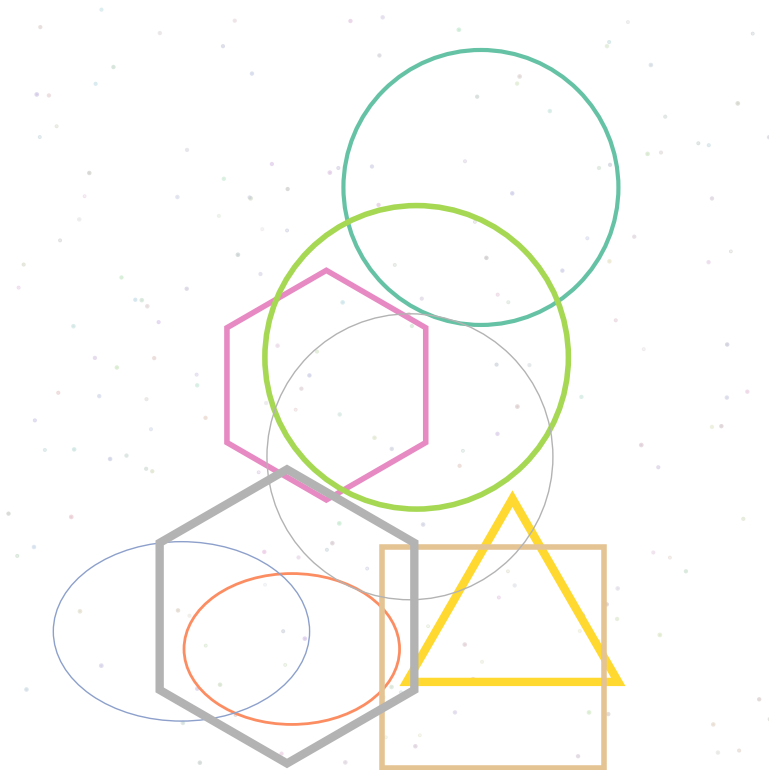[{"shape": "circle", "thickness": 1.5, "radius": 0.89, "center": [0.625, 0.757]}, {"shape": "oval", "thickness": 1, "radius": 0.7, "center": [0.379, 0.157]}, {"shape": "oval", "thickness": 0.5, "radius": 0.83, "center": [0.236, 0.18]}, {"shape": "hexagon", "thickness": 2, "radius": 0.75, "center": [0.424, 0.5]}, {"shape": "circle", "thickness": 2, "radius": 0.99, "center": [0.541, 0.536]}, {"shape": "triangle", "thickness": 3, "radius": 0.79, "center": [0.666, 0.194]}, {"shape": "square", "thickness": 2, "radius": 0.72, "center": [0.64, 0.146]}, {"shape": "hexagon", "thickness": 3, "radius": 0.95, "center": [0.373, 0.199]}, {"shape": "circle", "thickness": 0.5, "radius": 0.93, "center": [0.532, 0.407]}]